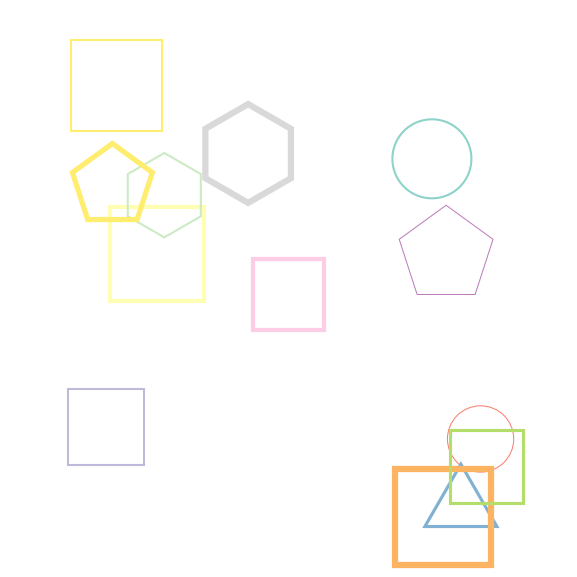[{"shape": "circle", "thickness": 1, "radius": 0.34, "center": [0.748, 0.724]}, {"shape": "square", "thickness": 2, "radius": 0.41, "center": [0.272, 0.56]}, {"shape": "square", "thickness": 1, "radius": 0.33, "center": [0.183, 0.259]}, {"shape": "circle", "thickness": 0.5, "radius": 0.29, "center": [0.832, 0.239]}, {"shape": "triangle", "thickness": 1.5, "radius": 0.36, "center": [0.798, 0.123]}, {"shape": "square", "thickness": 3, "radius": 0.41, "center": [0.767, 0.104]}, {"shape": "square", "thickness": 1.5, "radius": 0.32, "center": [0.843, 0.191]}, {"shape": "square", "thickness": 2, "radius": 0.31, "center": [0.499, 0.49]}, {"shape": "hexagon", "thickness": 3, "radius": 0.43, "center": [0.43, 0.733]}, {"shape": "pentagon", "thickness": 0.5, "radius": 0.43, "center": [0.772, 0.558]}, {"shape": "hexagon", "thickness": 1, "radius": 0.37, "center": [0.285, 0.661]}, {"shape": "pentagon", "thickness": 2.5, "radius": 0.36, "center": [0.195, 0.678]}, {"shape": "square", "thickness": 1, "radius": 0.39, "center": [0.202, 0.851]}]